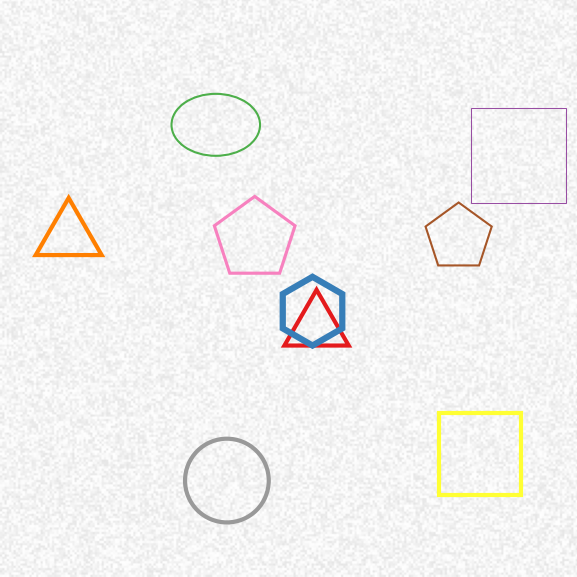[{"shape": "triangle", "thickness": 2, "radius": 0.32, "center": [0.548, 0.433]}, {"shape": "hexagon", "thickness": 3, "radius": 0.3, "center": [0.541, 0.46]}, {"shape": "oval", "thickness": 1, "radius": 0.38, "center": [0.374, 0.783]}, {"shape": "square", "thickness": 0.5, "radius": 0.41, "center": [0.897, 0.73]}, {"shape": "triangle", "thickness": 2, "radius": 0.33, "center": [0.119, 0.59]}, {"shape": "square", "thickness": 2, "radius": 0.35, "center": [0.831, 0.214]}, {"shape": "pentagon", "thickness": 1, "radius": 0.3, "center": [0.794, 0.588]}, {"shape": "pentagon", "thickness": 1.5, "radius": 0.37, "center": [0.441, 0.586]}, {"shape": "circle", "thickness": 2, "radius": 0.36, "center": [0.393, 0.167]}]